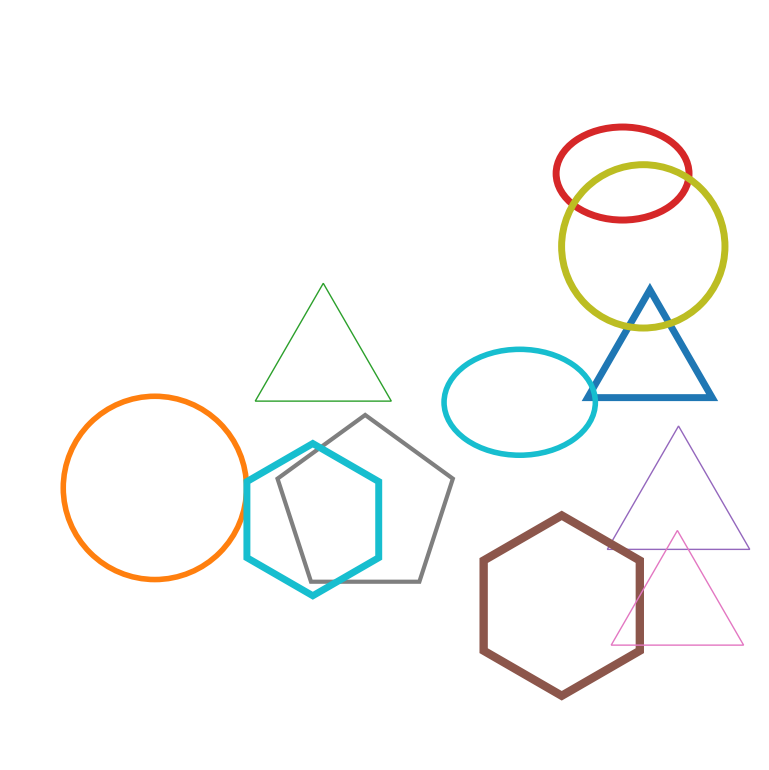[{"shape": "triangle", "thickness": 2.5, "radius": 0.47, "center": [0.844, 0.53]}, {"shape": "circle", "thickness": 2, "radius": 0.6, "center": [0.201, 0.366]}, {"shape": "triangle", "thickness": 0.5, "radius": 0.51, "center": [0.42, 0.53]}, {"shape": "oval", "thickness": 2.5, "radius": 0.43, "center": [0.809, 0.775]}, {"shape": "triangle", "thickness": 0.5, "radius": 0.53, "center": [0.881, 0.34]}, {"shape": "hexagon", "thickness": 3, "radius": 0.59, "center": [0.73, 0.214]}, {"shape": "triangle", "thickness": 0.5, "radius": 0.5, "center": [0.88, 0.212]}, {"shape": "pentagon", "thickness": 1.5, "radius": 0.6, "center": [0.474, 0.341]}, {"shape": "circle", "thickness": 2.5, "radius": 0.53, "center": [0.835, 0.68]}, {"shape": "hexagon", "thickness": 2.5, "radius": 0.49, "center": [0.406, 0.325]}, {"shape": "oval", "thickness": 2, "radius": 0.49, "center": [0.675, 0.478]}]